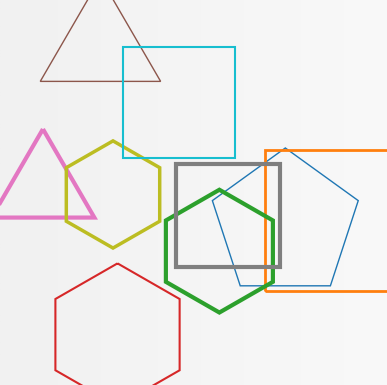[{"shape": "pentagon", "thickness": 1, "radius": 0.99, "center": [0.736, 0.418]}, {"shape": "square", "thickness": 2, "radius": 0.92, "center": [0.867, 0.428]}, {"shape": "hexagon", "thickness": 3, "radius": 0.8, "center": [0.566, 0.348]}, {"shape": "hexagon", "thickness": 1.5, "radius": 0.93, "center": [0.303, 0.131]}, {"shape": "triangle", "thickness": 1, "radius": 0.9, "center": [0.259, 0.878]}, {"shape": "triangle", "thickness": 3, "radius": 0.77, "center": [0.111, 0.512]}, {"shape": "square", "thickness": 3, "radius": 0.67, "center": [0.589, 0.44]}, {"shape": "hexagon", "thickness": 2.5, "radius": 0.7, "center": [0.292, 0.495]}, {"shape": "square", "thickness": 1.5, "radius": 0.72, "center": [0.462, 0.734]}]